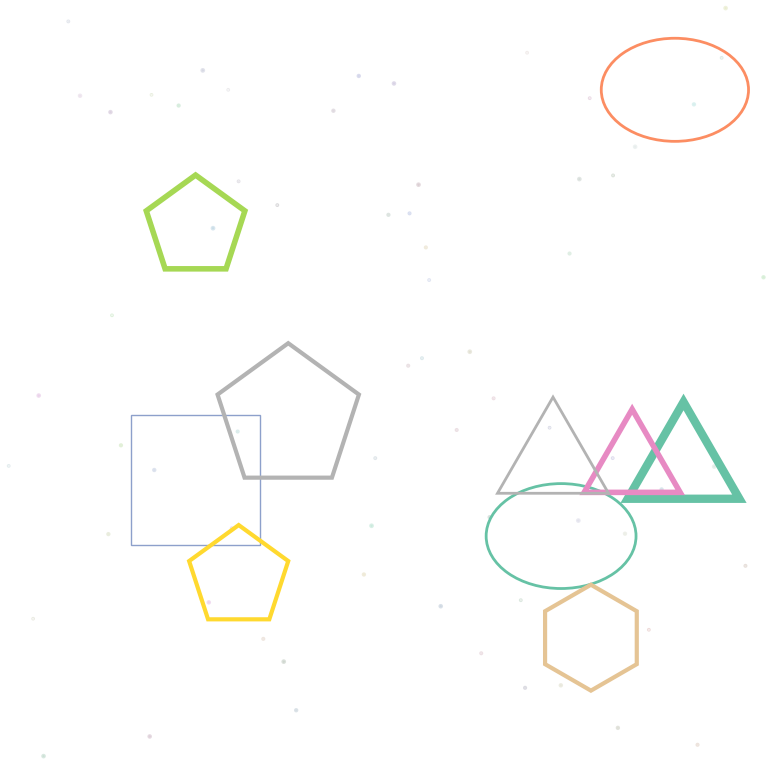[{"shape": "oval", "thickness": 1, "radius": 0.49, "center": [0.729, 0.304]}, {"shape": "triangle", "thickness": 3, "radius": 0.42, "center": [0.888, 0.394]}, {"shape": "oval", "thickness": 1, "radius": 0.48, "center": [0.876, 0.883]}, {"shape": "square", "thickness": 0.5, "radius": 0.42, "center": [0.253, 0.377]}, {"shape": "triangle", "thickness": 2, "radius": 0.36, "center": [0.821, 0.397]}, {"shape": "pentagon", "thickness": 2, "radius": 0.34, "center": [0.254, 0.705]}, {"shape": "pentagon", "thickness": 1.5, "radius": 0.34, "center": [0.31, 0.25]}, {"shape": "hexagon", "thickness": 1.5, "radius": 0.34, "center": [0.767, 0.172]}, {"shape": "triangle", "thickness": 1, "radius": 0.42, "center": [0.718, 0.401]}, {"shape": "pentagon", "thickness": 1.5, "radius": 0.48, "center": [0.374, 0.458]}]